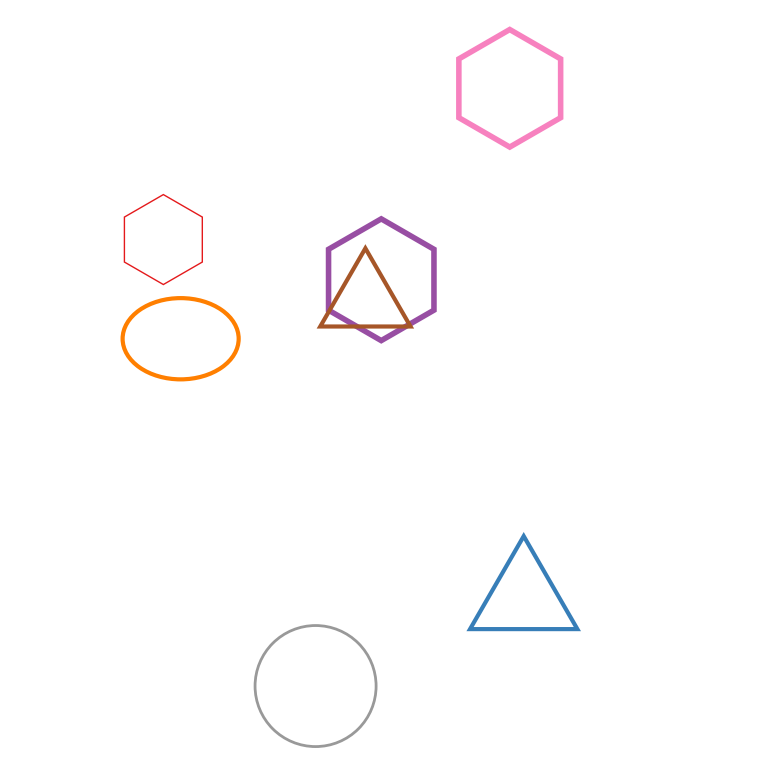[{"shape": "hexagon", "thickness": 0.5, "radius": 0.29, "center": [0.212, 0.689]}, {"shape": "triangle", "thickness": 1.5, "radius": 0.4, "center": [0.68, 0.223]}, {"shape": "hexagon", "thickness": 2, "radius": 0.4, "center": [0.495, 0.637]}, {"shape": "oval", "thickness": 1.5, "radius": 0.38, "center": [0.235, 0.56]}, {"shape": "triangle", "thickness": 1.5, "radius": 0.34, "center": [0.475, 0.61]}, {"shape": "hexagon", "thickness": 2, "radius": 0.38, "center": [0.662, 0.885]}, {"shape": "circle", "thickness": 1, "radius": 0.39, "center": [0.41, 0.109]}]